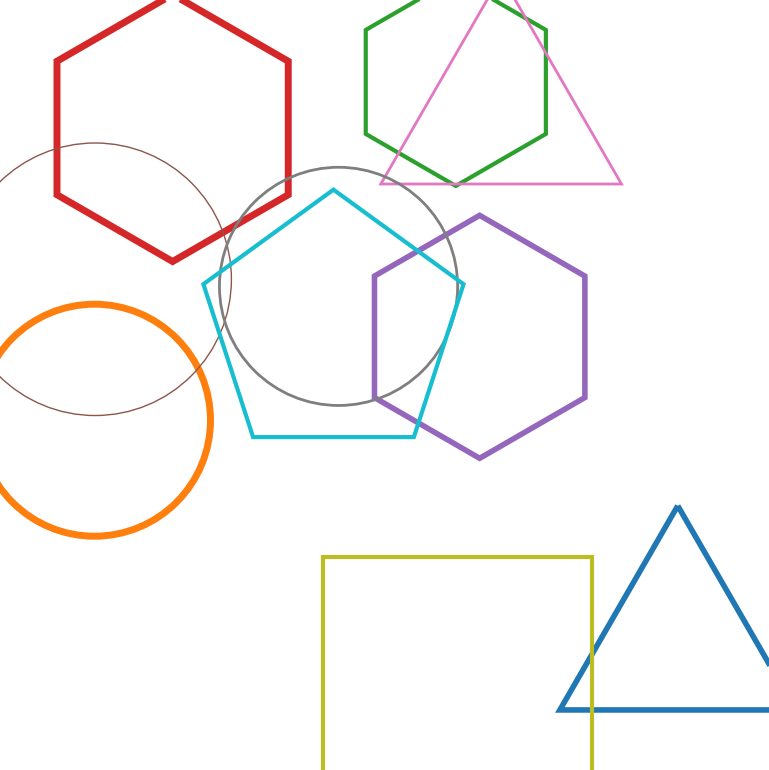[{"shape": "triangle", "thickness": 2, "radius": 0.88, "center": [0.88, 0.166]}, {"shape": "circle", "thickness": 2.5, "radius": 0.75, "center": [0.123, 0.454]}, {"shape": "hexagon", "thickness": 1.5, "radius": 0.68, "center": [0.592, 0.894]}, {"shape": "hexagon", "thickness": 2.5, "radius": 0.87, "center": [0.224, 0.834]}, {"shape": "hexagon", "thickness": 2, "radius": 0.79, "center": [0.623, 0.563]}, {"shape": "circle", "thickness": 0.5, "radius": 0.88, "center": [0.124, 0.637]}, {"shape": "triangle", "thickness": 1, "radius": 0.9, "center": [0.651, 0.851]}, {"shape": "circle", "thickness": 1, "radius": 0.77, "center": [0.44, 0.628]}, {"shape": "square", "thickness": 1.5, "radius": 0.87, "center": [0.594, 0.101]}, {"shape": "pentagon", "thickness": 1.5, "radius": 0.89, "center": [0.433, 0.576]}]